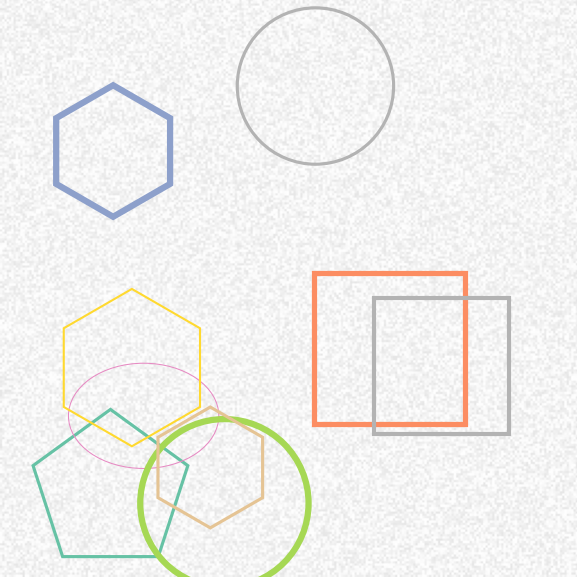[{"shape": "pentagon", "thickness": 1.5, "radius": 0.7, "center": [0.191, 0.149]}, {"shape": "square", "thickness": 2.5, "radius": 0.65, "center": [0.675, 0.396]}, {"shape": "hexagon", "thickness": 3, "radius": 0.57, "center": [0.196, 0.738]}, {"shape": "oval", "thickness": 0.5, "radius": 0.65, "center": [0.249, 0.279]}, {"shape": "circle", "thickness": 3, "radius": 0.73, "center": [0.389, 0.128]}, {"shape": "hexagon", "thickness": 1, "radius": 0.68, "center": [0.228, 0.363]}, {"shape": "hexagon", "thickness": 1.5, "radius": 0.52, "center": [0.364, 0.19]}, {"shape": "square", "thickness": 2, "radius": 0.59, "center": [0.764, 0.365]}, {"shape": "circle", "thickness": 1.5, "radius": 0.68, "center": [0.546, 0.85]}]